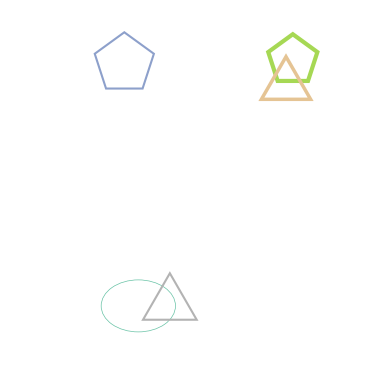[{"shape": "oval", "thickness": 0.5, "radius": 0.48, "center": [0.359, 0.205]}, {"shape": "pentagon", "thickness": 1.5, "radius": 0.4, "center": [0.323, 0.835]}, {"shape": "pentagon", "thickness": 3, "radius": 0.34, "center": [0.761, 0.844]}, {"shape": "triangle", "thickness": 2.5, "radius": 0.37, "center": [0.743, 0.779]}, {"shape": "triangle", "thickness": 1.5, "radius": 0.4, "center": [0.441, 0.21]}]